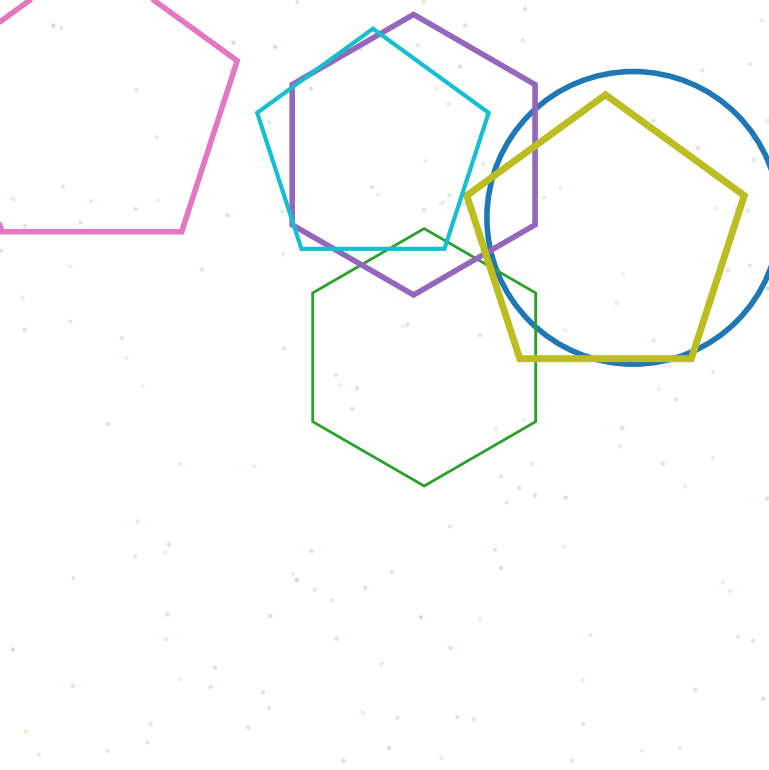[{"shape": "circle", "thickness": 2, "radius": 0.95, "center": [0.822, 0.717]}, {"shape": "hexagon", "thickness": 1, "radius": 0.84, "center": [0.551, 0.536]}, {"shape": "hexagon", "thickness": 2, "radius": 0.91, "center": [0.537, 0.799]}, {"shape": "pentagon", "thickness": 2, "radius": 0.99, "center": [0.119, 0.86]}, {"shape": "pentagon", "thickness": 2.5, "radius": 0.95, "center": [0.786, 0.687]}, {"shape": "pentagon", "thickness": 1.5, "radius": 0.79, "center": [0.484, 0.805]}]